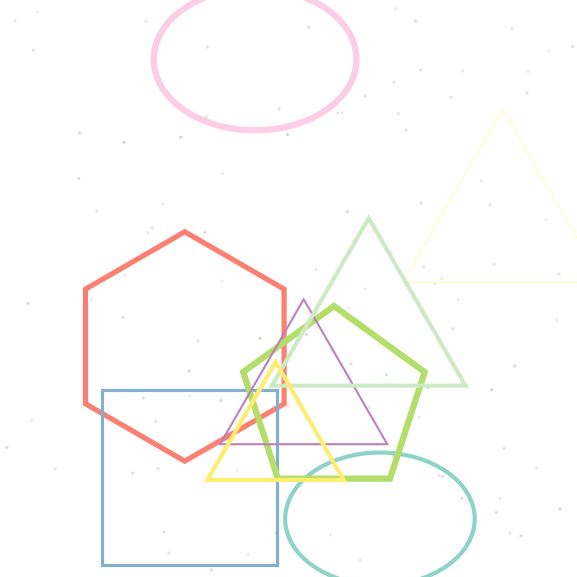[{"shape": "oval", "thickness": 2, "radius": 0.82, "center": [0.658, 0.101]}, {"shape": "triangle", "thickness": 0.5, "radius": 1.0, "center": [0.87, 0.61]}, {"shape": "hexagon", "thickness": 2.5, "radius": 0.99, "center": [0.32, 0.399]}, {"shape": "square", "thickness": 1.5, "radius": 0.76, "center": [0.329, 0.172]}, {"shape": "pentagon", "thickness": 3, "radius": 0.83, "center": [0.578, 0.304]}, {"shape": "oval", "thickness": 3, "radius": 0.88, "center": [0.442, 0.896]}, {"shape": "triangle", "thickness": 1, "radius": 0.84, "center": [0.526, 0.313]}, {"shape": "triangle", "thickness": 2, "radius": 0.97, "center": [0.638, 0.428]}, {"shape": "triangle", "thickness": 2, "radius": 0.68, "center": [0.477, 0.236]}]